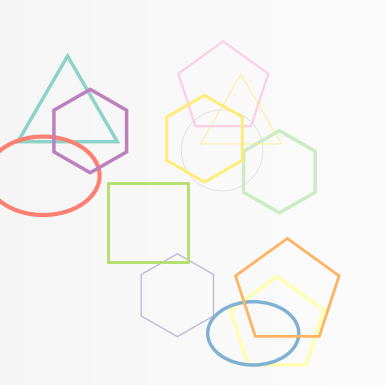[{"shape": "triangle", "thickness": 2.5, "radius": 0.74, "center": [0.174, 0.706]}, {"shape": "pentagon", "thickness": 2.5, "radius": 0.63, "center": [0.715, 0.155]}, {"shape": "hexagon", "thickness": 1, "radius": 0.54, "center": [0.458, 0.233]}, {"shape": "oval", "thickness": 3, "radius": 0.73, "center": [0.111, 0.543]}, {"shape": "oval", "thickness": 2.5, "radius": 0.59, "center": [0.654, 0.134]}, {"shape": "pentagon", "thickness": 2, "radius": 0.7, "center": [0.741, 0.24]}, {"shape": "square", "thickness": 2, "radius": 0.52, "center": [0.383, 0.422]}, {"shape": "pentagon", "thickness": 1.5, "radius": 0.61, "center": [0.576, 0.771]}, {"shape": "circle", "thickness": 0.5, "radius": 0.53, "center": [0.573, 0.609]}, {"shape": "hexagon", "thickness": 2.5, "radius": 0.54, "center": [0.233, 0.66]}, {"shape": "hexagon", "thickness": 2.5, "radius": 0.53, "center": [0.721, 0.554]}, {"shape": "hexagon", "thickness": 2, "radius": 0.56, "center": [0.528, 0.64]}, {"shape": "triangle", "thickness": 0.5, "radius": 0.6, "center": [0.622, 0.687]}]